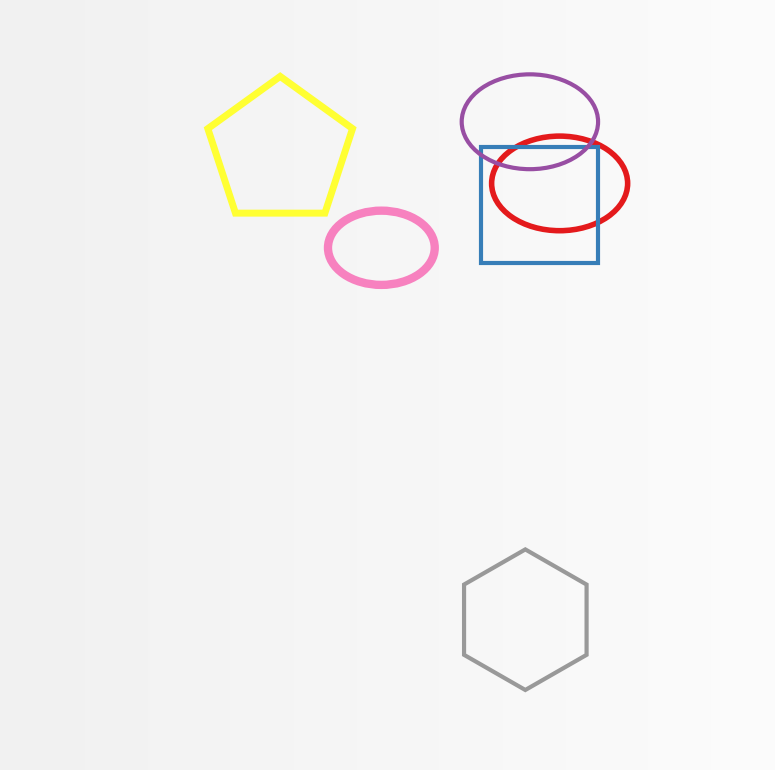[{"shape": "oval", "thickness": 2, "radius": 0.44, "center": [0.722, 0.762]}, {"shape": "square", "thickness": 1.5, "radius": 0.38, "center": [0.696, 0.734]}, {"shape": "oval", "thickness": 1.5, "radius": 0.44, "center": [0.684, 0.842]}, {"shape": "pentagon", "thickness": 2.5, "radius": 0.49, "center": [0.362, 0.803]}, {"shape": "oval", "thickness": 3, "radius": 0.34, "center": [0.492, 0.678]}, {"shape": "hexagon", "thickness": 1.5, "radius": 0.46, "center": [0.678, 0.195]}]